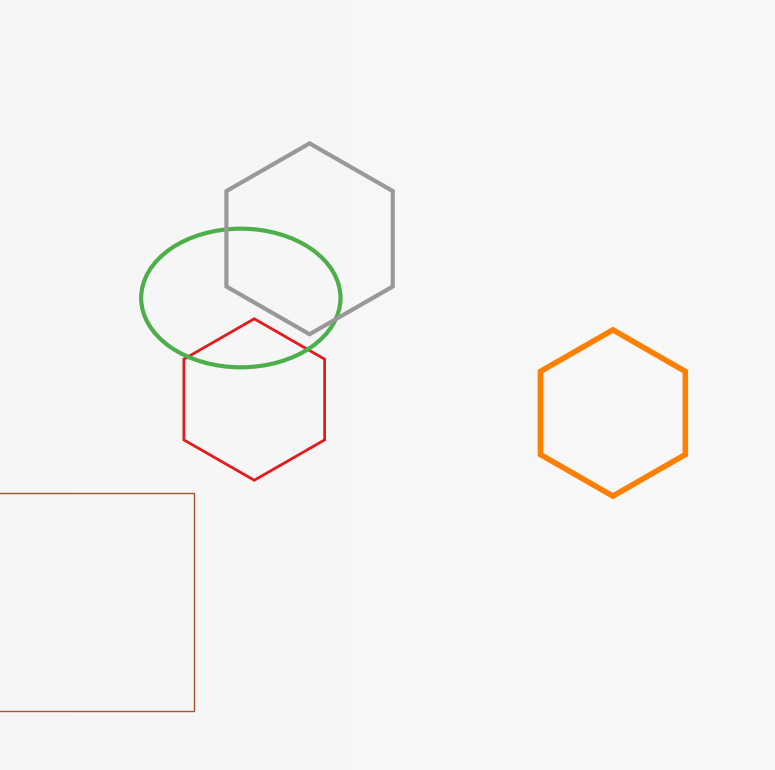[{"shape": "hexagon", "thickness": 1, "radius": 0.52, "center": [0.328, 0.481]}, {"shape": "oval", "thickness": 1.5, "radius": 0.64, "center": [0.311, 0.613]}, {"shape": "hexagon", "thickness": 2, "radius": 0.54, "center": [0.791, 0.464]}, {"shape": "square", "thickness": 0.5, "radius": 0.71, "center": [0.109, 0.218]}, {"shape": "hexagon", "thickness": 1.5, "radius": 0.62, "center": [0.399, 0.69]}]